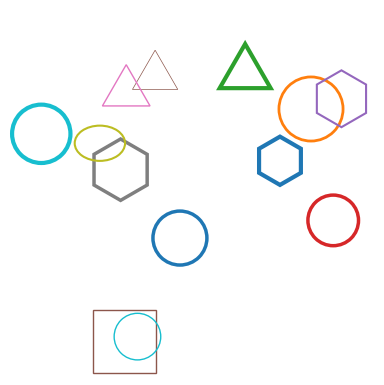[{"shape": "hexagon", "thickness": 3, "radius": 0.31, "center": [0.727, 0.582]}, {"shape": "circle", "thickness": 2.5, "radius": 0.35, "center": [0.467, 0.382]}, {"shape": "circle", "thickness": 2, "radius": 0.42, "center": [0.808, 0.717]}, {"shape": "triangle", "thickness": 3, "radius": 0.38, "center": [0.637, 0.809]}, {"shape": "circle", "thickness": 2.5, "radius": 0.33, "center": [0.865, 0.428]}, {"shape": "hexagon", "thickness": 1.5, "radius": 0.37, "center": [0.887, 0.743]}, {"shape": "triangle", "thickness": 0.5, "radius": 0.34, "center": [0.403, 0.802]}, {"shape": "square", "thickness": 1, "radius": 0.41, "center": [0.323, 0.113]}, {"shape": "triangle", "thickness": 1, "radius": 0.36, "center": [0.328, 0.761]}, {"shape": "hexagon", "thickness": 2.5, "radius": 0.4, "center": [0.313, 0.559]}, {"shape": "oval", "thickness": 1.5, "radius": 0.33, "center": [0.259, 0.628]}, {"shape": "circle", "thickness": 3, "radius": 0.38, "center": [0.107, 0.652]}, {"shape": "circle", "thickness": 1, "radius": 0.3, "center": [0.357, 0.126]}]